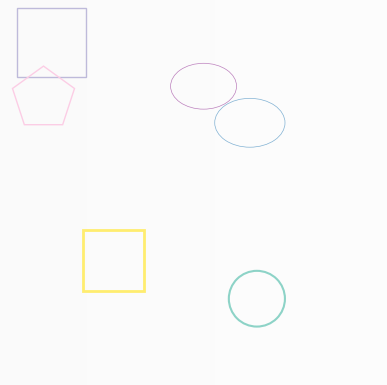[{"shape": "circle", "thickness": 1.5, "radius": 0.36, "center": [0.663, 0.224]}, {"shape": "square", "thickness": 1, "radius": 0.45, "center": [0.133, 0.89]}, {"shape": "oval", "thickness": 0.5, "radius": 0.45, "center": [0.645, 0.681]}, {"shape": "pentagon", "thickness": 1, "radius": 0.42, "center": [0.112, 0.744]}, {"shape": "oval", "thickness": 0.5, "radius": 0.43, "center": [0.525, 0.776]}, {"shape": "square", "thickness": 2, "radius": 0.4, "center": [0.294, 0.324]}]